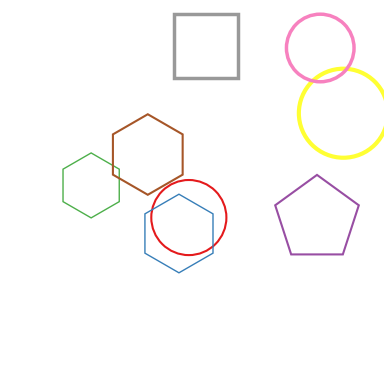[{"shape": "circle", "thickness": 1.5, "radius": 0.49, "center": [0.49, 0.435]}, {"shape": "hexagon", "thickness": 1, "radius": 0.51, "center": [0.465, 0.393]}, {"shape": "hexagon", "thickness": 1, "radius": 0.42, "center": [0.237, 0.518]}, {"shape": "pentagon", "thickness": 1.5, "radius": 0.57, "center": [0.823, 0.432]}, {"shape": "circle", "thickness": 3, "radius": 0.58, "center": [0.892, 0.706]}, {"shape": "hexagon", "thickness": 1.5, "radius": 0.52, "center": [0.384, 0.599]}, {"shape": "circle", "thickness": 2.5, "radius": 0.44, "center": [0.832, 0.875]}, {"shape": "square", "thickness": 2.5, "radius": 0.42, "center": [0.536, 0.88]}]